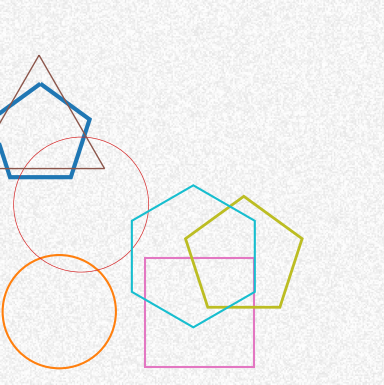[{"shape": "pentagon", "thickness": 3, "radius": 0.67, "center": [0.105, 0.648]}, {"shape": "circle", "thickness": 1.5, "radius": 0.74, "center": [0.154, 0.19]}, {"shape": "circle", "thickness": 0.5, "radius": 0.88, "center": [0.211, 0.469]}, {"shape": "triangle", "thickness": 1, "radius": 0.98, "center": [0.101, 0.66]}, {"shape": "square", "thickness": 1.5, "radius": 0.71, "center": [0.517, 0.189]}, {"shape": "pentagon", "thickness": 2, "radius": 0.8, "center": [0.633, 0.331]}, {"shape": "hexagon", "thickness": 1.5, "radius": 0.92, "center": [0.502, 0.334]}]